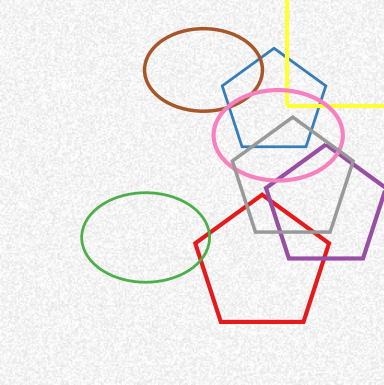[{"shape": "pentagon", "thickness": 3, "radius": 0.91, "center": [0.681, 0.312]}, {"shape": "pentagon", "thickness": 2, "radius": 0.71, "center": [0.712, 0.733]}, {"shape": "oval", "thickness": 2, "radius": 0.83, "center": [0.378, 0.383]}, {"shape": "pentagon", "thickness": 3, "radius": 0.82, "center": [0.847, 0.461]}, {"shape": "square", "thickness": 3, "radius": 0.7, "center": [0.884, 0.864]}, {"shape": "oval", "thickness": 2.5, "radius": 0.77, "center": [0.529, 0.818]}, {"shape": "oval", "thickness": 3, "radius": 0.84, "center": [0.723, 0.649]}, {"shape": "pentagon", "thickness": 2.5, "radius": 0.83, "center": [0.76, 0.531]}]